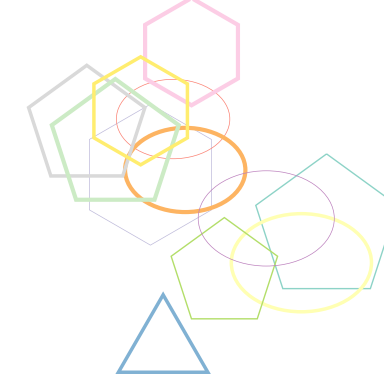[{"shape": "pentagon", "thickness": 1, "radius": 0.97, "center": [0.848, 0.407]}, {"shape": "oval", "thickness": 2.5, "radius": 0.91, "center": [0.783, 0.318]}, {"shape": "hexagon", "thickness": 0.5, "radius": 0.92, "center": [0.391, 0.546]}, {"shape": "oval", "thickness": 0.5, "radius": 0.74, "center": [0.45, 0.691]}, {"shape": "triangle", "thickness": 2.5, "radius": 0.67, "center": [0.424, 0.1]}, {"shape": "oval", "thickness": 3, "radius": 0.78, "center": [0.481, 0.559]}, {"shape": "pentagon", "thickness": 1, "radius": 0.73, "center": [0.583, 0.289]}, {"shape": "hexagon", "thickness": 3, "radius": 0.7, "center": [0.497, 0.866]}, {"shape": "pentagon", "thickness": 2.5, "radius": 0.79, "center": [0.225, 0.671]}, {"shape": "oval", "thickness": 0.5, "radius": 0.88, "center": [0.692, 0.433]}, {"shape": "pentagon", "thickness": 3, "radius": 0.87, "center": [0.299, 0.621]}, {"shape": "hexagon", "thickness": 2.5, "radius": 0.7, "center": [0.365, 0.712]}]